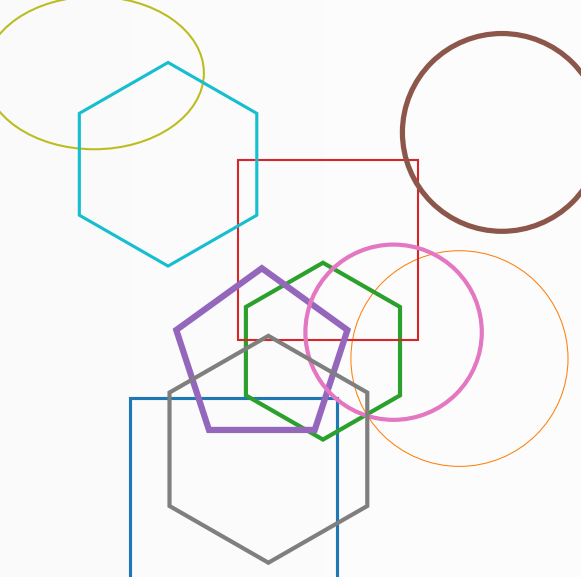[{"shape": "square", "thickness": 1.5, "radius": 0.89, "center": [0.402, 0.133]}, {"shape": "circle", "thickness": 0.5, "radius": 0.93, "center": [0.79, 0.378]}, {"shape": "hexagon", "thickness": 2, "radius": 0.77, "center": [0.556, 0.391]}, {"shape": "square", "thickness": 1, "radius": 0.78, "center": [0.564, 0.566]}, {"shape": "pentagon", "thickness": 3, "radius": 0.77, "center": [0.451, 0.38]}, {"shape": "circle", "thickness": 2.5, "radius": 0.86, "center": [0.864, 0.77]}, {"shape": "circle", "thickness": 2, "radius": 0.76, "center": [0.677, 0.424]}, {"shape": "hexagon", "thickness": 2, "radius": 0.98, "center": [0.462, 0.221]}, {"shape": "oval", "thickness": 1, "radius": 0.94, "center": [0.162, 0.873]}, {"shape": "hexagon", "thickness": 1.5, "radius": 0.88, "center": [0.289, 0.715]}]